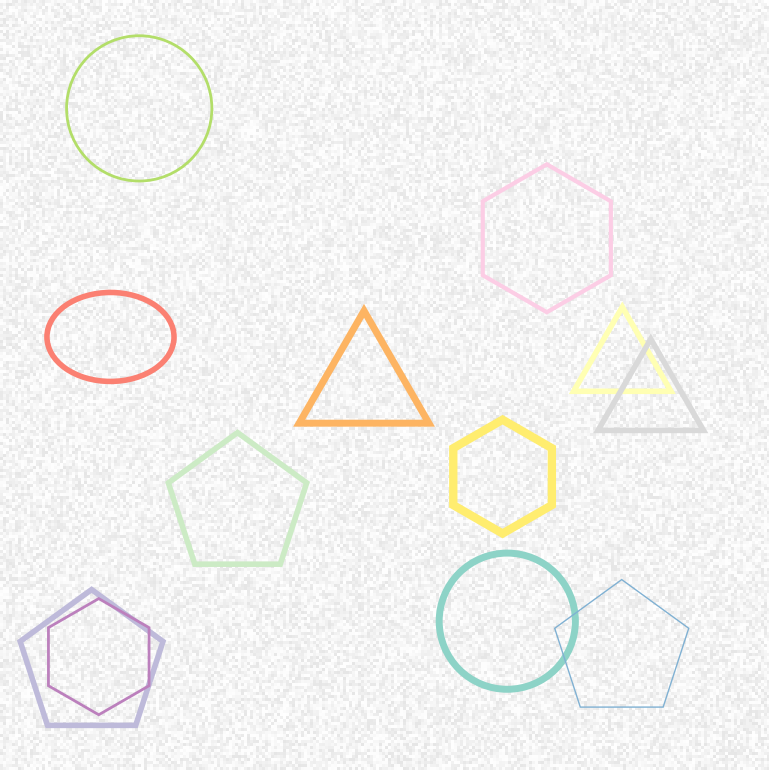[{"shape": "circle", "thickness": 2.5, "radius": 0.44, "center": [0.659, 0.193]}, {"shape": "triangle", "thickness": 2, "radius": 0.37, "center": [0.808, 0.528]}, {"shape": "pentagon", "thickness": 2, "radius": 0.49, "center": [0.119, 0.137]}, {"shape": "oval", "thickness": 2, "radius": 0.41, "center": [0.143, 0.562]}, {"shape": "pentagon", "thickness": 0.5, "radius": 0.46, "center": [0.807, 0.156]}, {"shape": "triangle", "thickness": 2.5, "radius": 0.49, "center": [0.473, 0.499]}, {"shape": "circle", "thickness": 1, "radius": 0.47, "center": [0.181, 0.859]}, {"shape": "hexagon", "thickness": 1.5, "radius": 0.48, "center": [0.71, 0.691]}, {"shape": "triangle", "thickness": 2, "radius": 0.4, "center": [0.845, 0.481]}, {"shape": "hexagon", "thickness": 1, "radius": 0.38, "center": [0.128, 0.147]}, {"shape": "pentagon", "thickness": 2, "radius": 0.47, "center": [0.308, 0.344]}, {"shape": "hexagon", "thickness": 3, "radius": 0.37, "center": [0.653, 0.381]}]